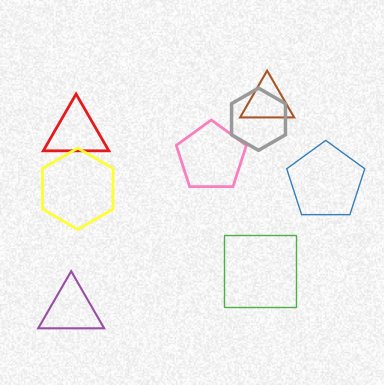[{"shape": "triangle", "thickness": 2, "radius": 0.49, "center": [0.198, 0.657]}, {"shape": "pentagon", "thickness": 1, "radius": 0.53, "center": [0.846, 0.529]}, {"shape": "square", "thickness": 1, "radius": 0.47, "center": [0.675, 0.296]}, {"shape": "triangle", "thickness": 1.5, "radius": 0.49, "center": [0.185, 0.197]}, {"shape": "hexagon", "thickness": 2, "radius": 0.53, "center": [0.202, 0.51]}, {"shape": "triangle", "thickness": 1.5, "radius": 0.4, "center": [0.694, 0.736]}, {"shape": "pentagon", "thickness": 2, "radius": 0.48, "center": [0.549, 0.593]}, {"shape": "hexagon", "thickness": 2.5, "radius": 0.4, "center": [0.672, 0.69]}]